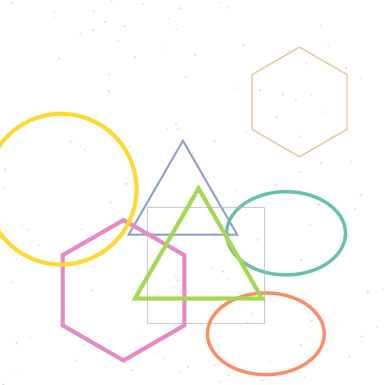[{"shape": "oval", "thickness": 2.5, "radius": 0.77, "center": [0.743, 0.394]}, {"shape": "oval", "thickness": 2.5, "radius": 0.76, "center": [0.691, 0.133]}, {"shape": "triangle", "thickness": 1.5, "radius": 0.81, "center": [0.475, 0.472]}, {"shape": "hexagon", "thickness": 3, "radius": 0.91, "center": [0.321, 0.246]}, {"shape": "triangle", "thickness": 3, "radius": 0.95, "center": [0.516, 0.32]}, {"shape": "circle", "thickness": 3, "radius": 0.98, "center": [0.159, 0.509]}, {"shape": "hexagon", "thickness": 1, "radius": 0.71, "center": [0.778, 0.735]}, {"shape": "square", "thickness": 0.5, "radius": 0.76, "center": [0.534, 0.311]}]